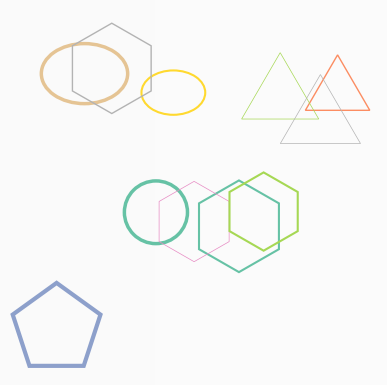[{"shape": "hexagon", "thickness": 1.5, "radius": 0.6, "center": [0.617, 0.412]}, {"shape": "circle", "thickness": 2.5, "radius": 0.41, "center": [0.402, 0.449]}, {"shape": "triangle", "thickness": 1, "radius": 0.48, "center": [0.871, 0.761]}, {"shape": "pentagon", "thickness": 3, "radius": 0.6, "center": [0.146, 0.146]}, {"shape": "hexagon", "thickness": 0.5, "radius": 0.52, "center": [0.501, 0.425]}, {"shape": "hexagon", "thickness": 1.5, "radius": 0.51, "center": [0.68, 0.45]}, {"shape": "triangle", "thickness": 0.5, "radius": 0.57, "center": [0.723, 0.748]}, {"shape": "oval", "thickness": 1.5, "radius": 0.41, "center": [0.447, 0.759]}, {"shape": "oval", "thickness": 2.5, "radius": 0.56, "center": [0.218, 0.809]}, {"shape": "triangle", "thickness": 0.5, "radius": 0.6, "center": [0.827, 0.687]}, {"shape": "hexagon", "thickness": 1, "radius": 0.59, "center": [0.288, 0.822]}]